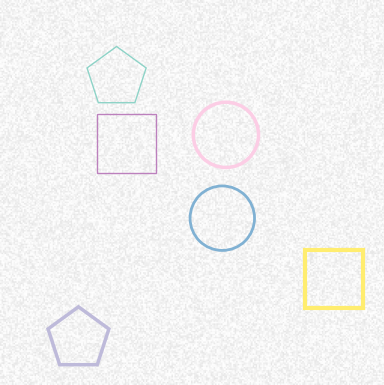[{"shape": "pentagon", "thickness": 1, "radius": 0.4, "center": [0.303, 0.799]}, {"shape": "pentagon", "thickness": 2.5, "radius": 0.42, "center": [0.204, 0.12]}, {"shape": "circle", "thickness": 2, "radius": 0.42, "center": [0.577, 0.433]}, {"shape": "circle", "thickness": 2.5, "radius": 0.42, "center": [0.587, 0.65]}, {"shape": "square", "thickness": 1, "radius": 0.38, "center": [0.329, 0.628]}, {"shape": "square", "thickness": 3, "radius": 0.38, "center": [0.868, 0.276]}]